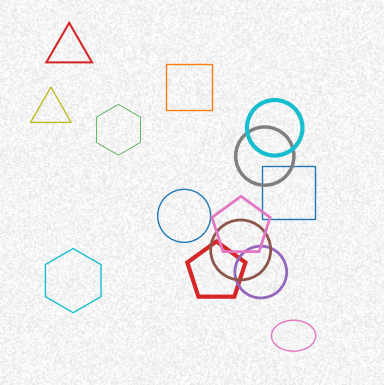[{"shape": "circle", "thickness": 1, "radius": 0.34, "center": [0.478, 0.439]}, {"shape": "square", "thickness": 1, "radius": 0.34, "center": [0.749, 0.5]}, {"shape": "square", "thickness": 1, "radius": 0.3, "center": [0.492, 0.774]}, {"shape": "hexagon", "thickness": 0.5, "radius": 0.33, "center": [0.308, 0.663]}, {"shape": "pentagon", "thickness": 3, "radius": 0.4, "center": [0.562, 0.294]}, {"shape": "triangle", "thickness": 1.5, "radius": 0.34, "center": [0.18, 0.872]}, {"shape": "circle", "thickness": 2, "radius": 0.34, "center": [0.677, 0.293]}, {"shape": "circle", "thickness": 2, "radius": 0.39, "center": [0.625, 0.351]}, {"shape": "oval", "thickness": 1, "radius": 0.29, "center": [0.763, 0.128]}, {"shape": "pentagon", "thickness": 2, "radius": 0.4, "center": [0.626, 0.411]}, {"shape": "circle", "thickness": 2.5, "radius": 0.38, "center": [0.688, 0.595]}, {"shape": "triangle", "thickness": 1, "radius": 0.31, "center": [0.132, 0.713]}, {"shape": "hexagon", "thickness": 1, "radius": 0.42, "center": [0.19, 0.271]}, {"shape": "circle", "thickness": 3, "radius": 0.36, "center": [0.713, 0.668]}]